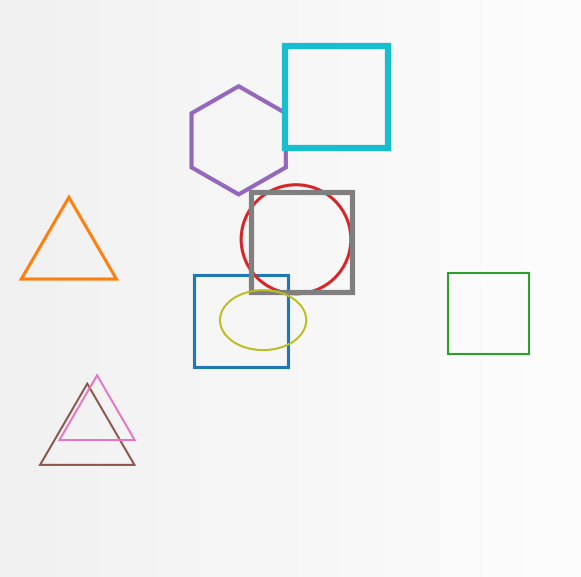[{"shape": "square", "thickness": 1.5, "radius": 0.4, "center": [0.415, 0.443]}, {"shape": "triangle", "thickness": 1.5, "radius": 0.47, "center": [0.119, 0.563]}, {"shape": "square", "thickness": 1, "radius": 0.35, "center": [0.841, 0.456]}, {"shape": "circle", "thickness": 1.5, "radius": 0.47, "center": [0.509, 0.585]}, {"shape": "hexagon", "thickness": 2, "radius": 0.47, "center": [0.411, 0.756]}, {"shape": "triangle", "thickness": 1, "radius": 0.47, "center": [0.15, 0.241]}, {"shape": "triangle", "thickness": 1, "radius": 0.37, "center": [0.167, 0.275]}, {"shape": "square", "thickness": 2.5, "radius": 0.43, "center": [0.519, 0.58]}, {"shape": "oval", "thickness": 1, "radius": 0.37, "center": [0.453, 0.445]}, {"shape": "square", "thickness": 3, "radius": 0.44, "center": [0.579, 0.83]}]